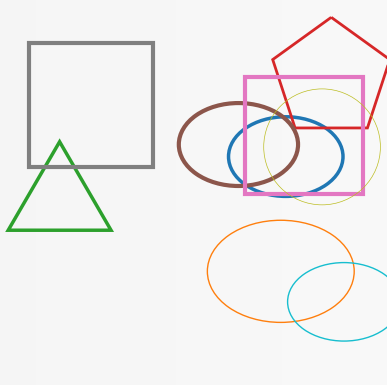[{"shape": "oval", "thickness": 2.5, "radius": 0.74, "center": [0.737, 0.593]}, {"shape": "oval", "thickness": 1, "radius": 0.95, "center": [0.725, 0.295]}, {"shape": "triangle", "thickness": 2.5, "radius": 0.77, "center": [0.154, 0.479]}, {"shape": "pentagon", "thickness": 2, "radius": 0.79, "center": [0.855, 0.796]}, {"shape": "oval", "thickness": 3, "radius": 0.77, "center": [0.615, 0.625]}, {"shape": "square", "thickness": 3, "radius": 0.76, "center": [0.784, 0.648]}, {"shape": "square", "thickness": 3, "radius": 0.8, "center": [0.234, 0.727]}, {"shape": "circle", "thickness": 0.5, "radius": 0.75, "center": [0.831, 0.619]}, {"shape": "oval", "thickness": 1, "radius": 0.73, "center": [0.888, 0.216]}]